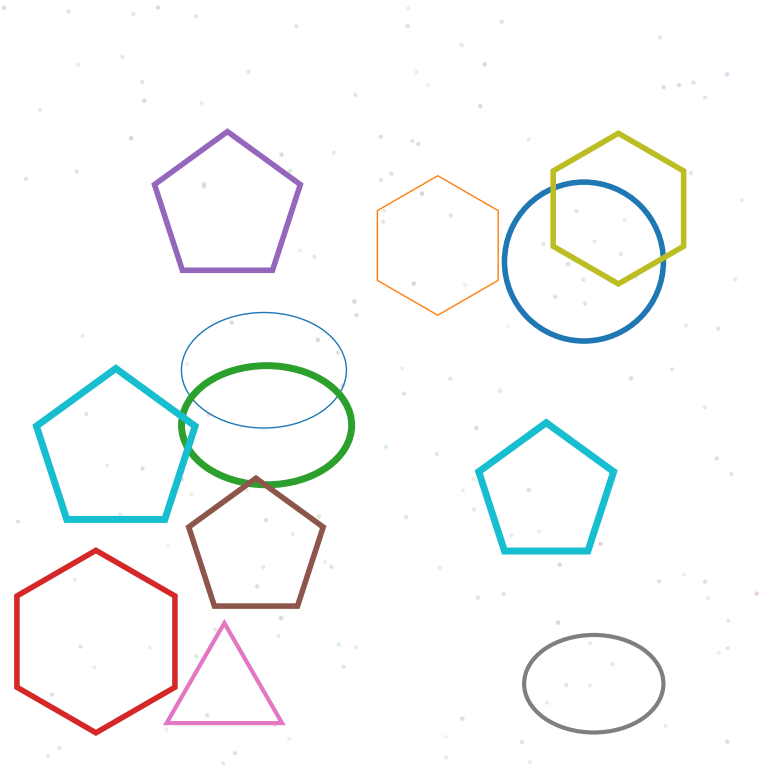[{"shape": "circle", "thickness": 2, "radius": 0.52, "center": [0.758, 0.66]}, {"shape": "oval", "thickness": 0.5, "radius": 0.54, "center": [0.343, 0.519]}, {"shape": "hexagon", "thickness": 0.5, "radius": 0.45, "center": [0.569, 0.681]}, {"shape": "oval", "thickness": 2.5, "radius": 0.55, "center": [0.346, 0.448]}, {"shape": "hexagon", "thickness": 2, "radius": 0.59, "center": [0.125, 0.167]}, {"shape": "pentagon", "thickness": 2, "radius": 0.5, "center": [0.295, 0.73]}, {"shape": "pentagon", "thickness": 2, "radius": 0.46, "center": [0.332, 0.287]}, {"shape": "triangle", "thickness": 1.5, "radius": 0.43, "center": [0.291, 0.104]}, {"shape": "oval", "thickness": 1.5, "radius": 0.45, "center": [0.771, 0.112]}, {"shape": "hexagon", "thickness": 2, "radius": 0.49, "center": [0.803, 0.729]}, {"shape": "pentagon", "thickness": 2.5, "radius": 0.46, "center": [0.709, 0.359]}, {"shape": "pentagon", "thickness": 2.5, "radius": 0.54, "center": [0.15, 0.413]}]